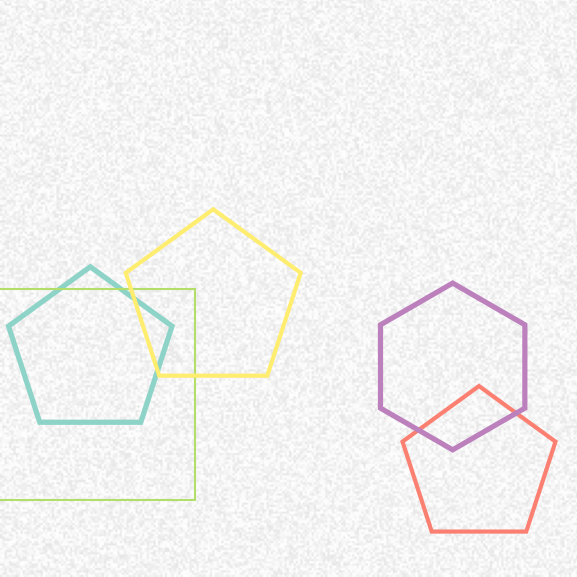[{"shape": "pentagon", "thickness": 2.5, "radius": 0.74, "center": [0.156, 0.388]}, {"shape": "pentagon", "thickness": 2, "radius": 0.7, "center": [0.829, 0.191]}, {"shape": "square", "thickness": 1, "radius": 0.92, "center": [0.155, 0.316]}, {"shape": "hexagon", "thickness": 2.5, "radius": 0.72, "center": [0.784, 0.365]}, {"shape": "pentagon", "thickness": 2, "radius": 0.8, "center": [0.369, 0.477]}]